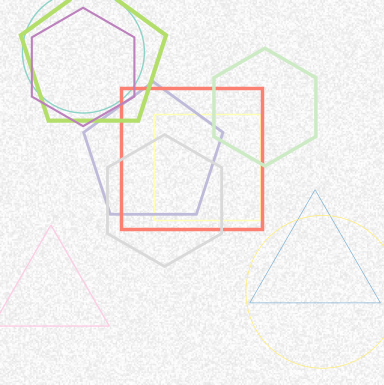[{"shape": "circle", "thickness": 1, "radius": 0.79, "center": [0.217, 0.865]}, {"shape": "square", "thickness": 1, "radius": 0.69, "center": [0.538, 0.566]}, {"shape": "pentagon", "thickness": 2, "radius": 0.95, "center": [0.398, 0.597]}, {"shape": "square", "thickness": 2.5, "radius": 0.91, "center": [0.497, 0.589]}, {"shape": "triangle", "thickness": 0.5, "radius": 0.98, "center": [0.818, 0.311]}, {"shape": "pentagon", "thickness": 3, "radius": 0.99, "center": [0.243, 0.847]}, {"shape": "triangle", "thickness": 1, "radius": 0.88, "center": [0.132, 0.241]}, {"shape": "hexagon", "thickness": 2, "radius": 0.86, "center": [0.427, 0.479]}, {"shape": "hexagon", "thickness": 1.5, "radius": 0.77, "center": [0.216, 0.826]}, {"shape": "hexagon", "thickness": 2.5, "radius": 0.76, "center": [0.688, 0.722]}, {"shape": "circle", "thickness": 0.5, "radius": 0.99, "center": [0.837, 0.242]}]